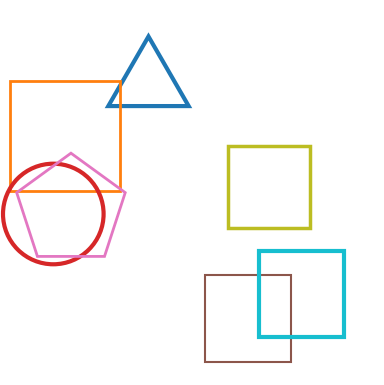[{"shape": "triangle", "thickness": 3, "radius": 0.6, "center": [0.386, 0.785]}, {"shape": "square", "thickness": 2, "radius": 0.72, "center": [0.168, 0.648]}, {"shape": "circle", "thickness": 3, "radius": 0.65, "center": [0.138, 0.444]}, {"shape": "square", "thickness": 1.5, "radius": 0.56, "center": [0.644, 0.173]}, {"shape": "pentagon", "thickness": 2, "radius": 0.74, "center": [0.184, 0.454]}, {"shape": "square", "thickness": 2.5, "radius": 0.53, "center": [0.698, 0.514]}, {"shape": "square", "thickness": 3, "radius": 0.56, "center": [0.783, 0.237]}]